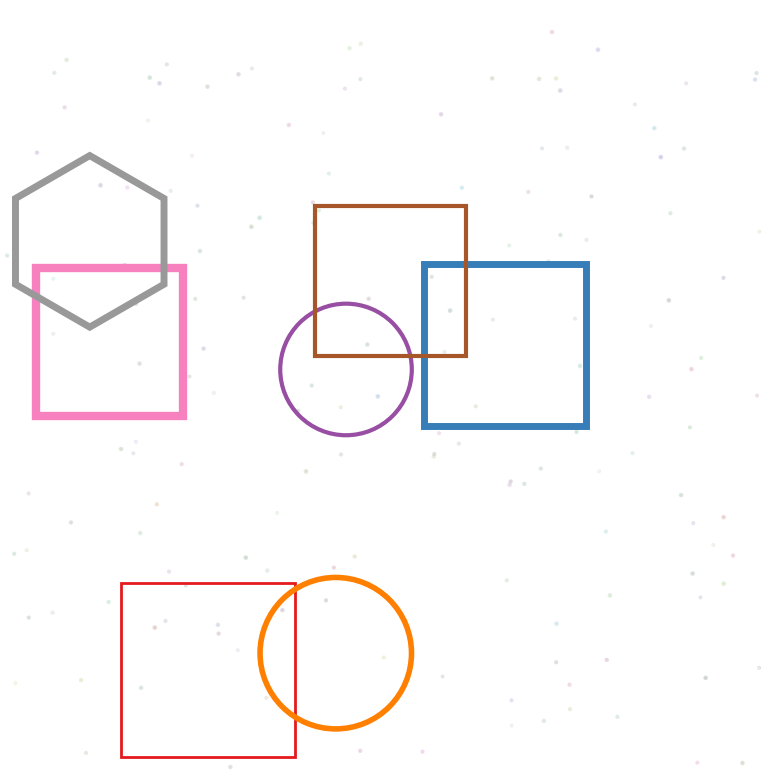[{"shape": "square", "thickness": 1, "radius": 0.57, "center": [0.27, 0.13]}, {"shape": "square", "thickness": 2.5, "radius": 0.52, "center": [0.656, 0.552]}, {"shape": "circle", "thickness": 1.5, "radius": 0.43, "center": [0.449, 0.52]}, {"shape": "circle", "thickness": 2, "radius": 0.49, "center": [0.436, 0.152]}, {"shape": "square", "thickness": 1.5, "radius": 0.49, "center": [0.507, 0.635]}, {"shape": "square", "thickness": 3, "radius": 0.48, "center": [0.142, 0.556]}, {"shape": "hexagon", "thickness": 2.5, "radius": 0.56, "center": [0.117, 0.687]}]